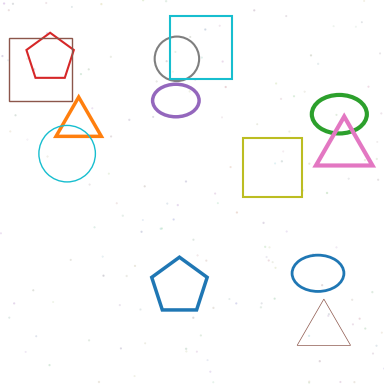[{"shape": "pentagon", "thickness": 2.5, "radius": 0.38, "center": [0.466, 0.256]}, {"shape": "oval", "thickness": 2, "radius": 0.34, "center": [0.826, 0.29]}, {"shape": "triangle", "thickness": 2.5, "radius": 0.34, "center": [0.204, 0.68]}, {"shape": "oval", "thickness": 3, "radius": 0.36, "center": [0.881, 0.703]}, {"shape": "pentagon", "thickness": 1.5, "radius": 0.32, "center": [0.13, 0.85]}, {"shape": "oval", "thickness": 2.5, "radius": 0.3, "center": [0.457, 0.739]}, {"shape": "triangle", "thickness": 0.5, "radius": 0.4, "center": [0.841, 0.143]}, {"shape": "square", "thickness": 1, "radius": 0.41, "center": [0.105, 0.82]}, {"shape": "triangle", "thickness": 3, "radius": 0.42, "center": [0.894, 0.613]}, {"shape": "circle", "thickness": 1.5, "radius": 0.29, "center": [0.459, 0.847]}, {"shape": "square", "thickness": 1.5, "radius": 0.38, "center": [0.707, 0.564]}, {"shape": "circle", "thickness": 1, "radius": 0.37, "center": [0.174, 0.601]}, {"shape": "square", "thickness": 1.5, "radius": 0.41, "center": [0.522, 0.877]}]